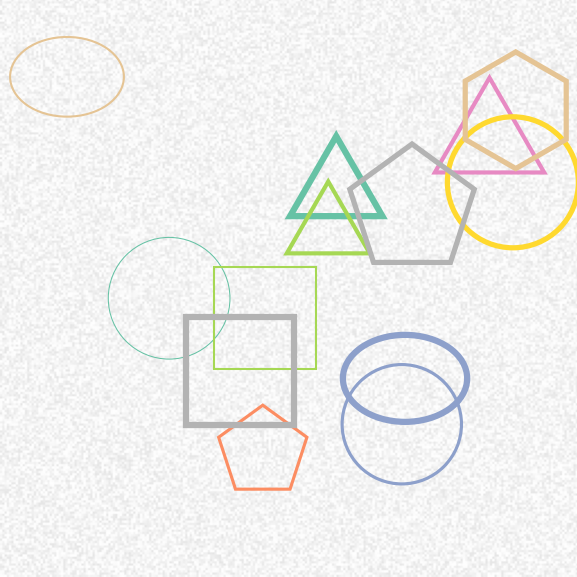[{"shape": "triangle", "thickness": 3, "radius": 0.46, "center": [0.582, 0.671]}, {"shape": "circle", "thickness": 0.5, "radius": 0.53, "center": [0.293, 0.483]}, {"shape": "pentagon", "thickness": 1.5, "radius": 0.4, "center": [0.455, 0.217]}, {"shape": "circle", "thickness": 1.5, "radius": 0.52, "center": [0.696, 0.265]}, {"shape": "oval", "thickness": 3, "radius": 0.54, "center": [0.701, 0.344]}, {"shape": "triangle", "thickness": 2, "radius": 0.55, "center": [0.848, 0.755]}, {"shape": "triangle", "thickness": 2, "radius": 0.41, "center": [0.568, 0.602]}, {"shape": "square", "thickness": 1, "radius": 0.44, "center": [0.459, 0.448]}, {"shape": "circle", "thickness": 2.5, "radius": 0.57, "center": [0.888, 0.683]}, {"shape": "oval", "thickness": 1, "radius": 0.49, "center": [0.116, 0.866]}, {"shape": "hexagon", "thickness": 2.5, "radius": 0.5, "center": [0.893, 0.808]}, {"shape": "pentagon", "thickness": 2.5, "radius": 0.57, "center": [0.713, 0.636]}, {"shape": "square", "thickness": 3, "radius": 0.47, "center": [0.415, 0.357]}]